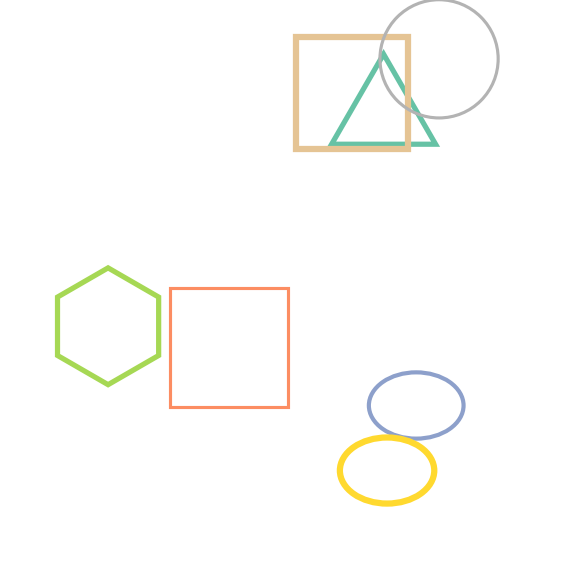[{"shape": "triangle", "thickness": 2.5, "radius": 0.52, "center": [0.664, 0.801]}, {"shape": "square", "thickness": 1.5, "radius": 0.51, "center": [0.397, 0.398]}, {"shape": "oval", "thickness": 2, "radius": 0.41, "center": [0.721, 0.297]}, {"shape": "hexagon", "thickness": 2.5, "radius": 0.51, "center": [0.187, 0.434]}, {"shape": "oval", "thickness": 3, "radius": 0.41, "center": [0.67, 0.184]}, {"shape": "square", "thickness": 3, "radius": 0.48, "center": [0.61, 0.838]}, {"shape": "circle", "thickness": 1.5, "radius": 0.51, "center": [0.76, 0.897]}]